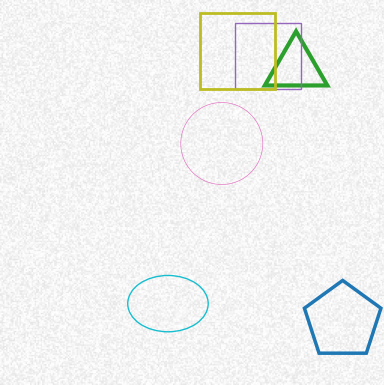[{"shape": "pentagon", "thickness": 2.5, "radius": 0.52, "center": [0.89, 0.167]}, {"shape": "triangle", "thickness": 3, "radius": 0.47, "center": [0.769, 0.825]}, {"shape": "square", "thickness": 1, "radius": 0.43, "center": [0.696, 0.854]}, {"shape": "circle", "thickness": 0.5, "radius": 0.53, "center": [0.576, 0.627]}, {"shape": "square", "thickness": 2, "radius": 0.49, "center": [0.617, 0.867]}, {"shape": "oval", "thickness": 1, "radius": 0.52, "center": [0.436, 0.211]}]